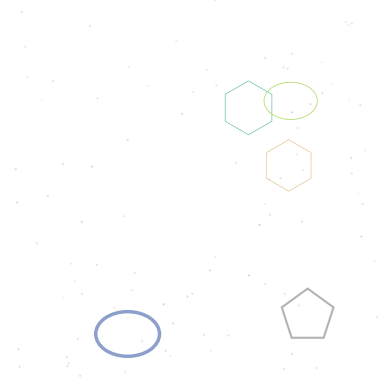[{"shape": "hexagon", "thickness": 0.5, "radius": 0.35, "center": [0.646, 0.72]}, {"shape": "oval", "thickness": 2.5, "radius": 0.41, "center": [0.331, 0.133]}, {"shape": "oval", "thickness": 0.5, "radius": 0.35, "center": [0.755, 0.738]}, {"shape": "hexagon", "thickness": 0.5, "radius": 0.33, "center": [0.75, 0.57]}, {"shape": "pentagon", "thickness": 1.5, "radius": 0.35, "center": [0.799, 0.18]}]